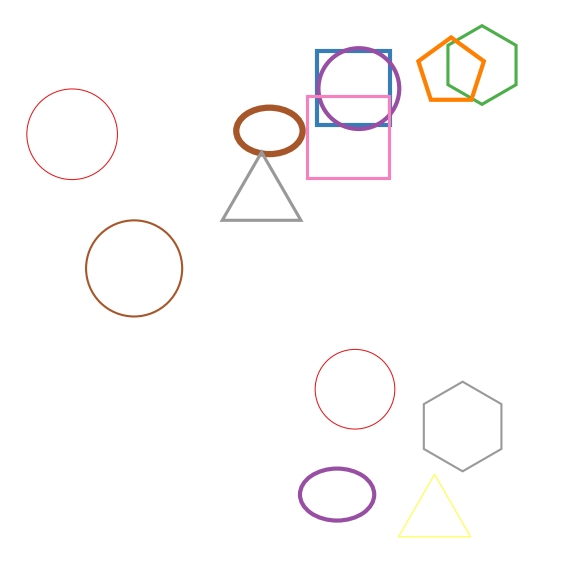[{"shape": "circle", "thickness": 0.5, "radius": 0.39, "center": [0.125, 0.767]}, {"shape": "circle", "thickness": 0.5, "radius": 0.34, "center": [0.615, 0.325]}, {"shape": "square", "thickness": 2, "radius": 0.32, "center": [0.612, 0.847]}, {"shape": "hexagon", "thickness": 1.5, "radius": 0.34, "center": [0.835, 0.887]}, {"shape": "oval", "thickness": 2, "radius": 0.32, "center": [0.584, 0.143]}, {"shape": "circle", "thickness": 2, "radius": 0.35, "center": [0.621, 0.846]}, {"shape": "pentagon", "thickness": 2, "radius": 0.3, "center": [0.781, 0.875]}, {"shape": "triangle", "thickness": 0.5, "radius": 0.36, "center": [0.753, 0.106]}, {"shape": "circle", "thickness": 1, "radius": 0.42, "center": [0.232, 0.534]}, {"shape": "oval", "thickness": 3, "radius": 0.29, "center": [0.467, 0.772]}, {"shape": "square", "thickness": 1.5, "radius": 0.36, "center": [0.603, 0.762]}, {"shape": "hexagon", "thickness": 1, "radius": 0.39, "center": [0.801, 0.261]}, {"shape": "triangle", "thickness": 1.5, "radius": 0.39, "center": [0.453, 0.657]}]